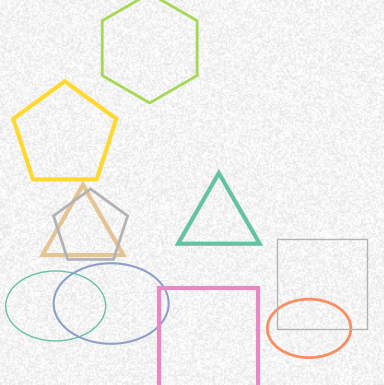[{"shape": "triangle", "thickness": 3, "radius": 0.61, "center": [0.569, 0.428]}, {"shape": "oval", "thickness": 1, "radius": 0.65, "center": [0.145, 0.205]}, {"shape": "oval", "thickness": 2, "radius": 0.54, "center": [0.803, 0.147]}, {"shape": "oval", "thickness": 1.5, "radius": 0.75, "center": [0.289, 0.212]}, {"shape": "square", "thickness": 3, "radius": 0.64, "center": [0.541, 0.123]}, {"shape": "hexagon", "thickness": 2, "radius": 0.71, "center": [0.389, 0.875]}, {"shape": "pentagon", "thickness": 3, "radius": 0.7, "center": [0.168, 0.648]}, {"shape": "triangle", "thickness": 3, "radius": 0.61, "center": [0.215, 0.398]}, {"shape": "pentagon", "thickness": 2, "radius": 0.51, "center": [0.235, 0.408]}, {"shape": "square", "thickness": 1, "radius": 0.58, "center": [0.837, 0.263]}]